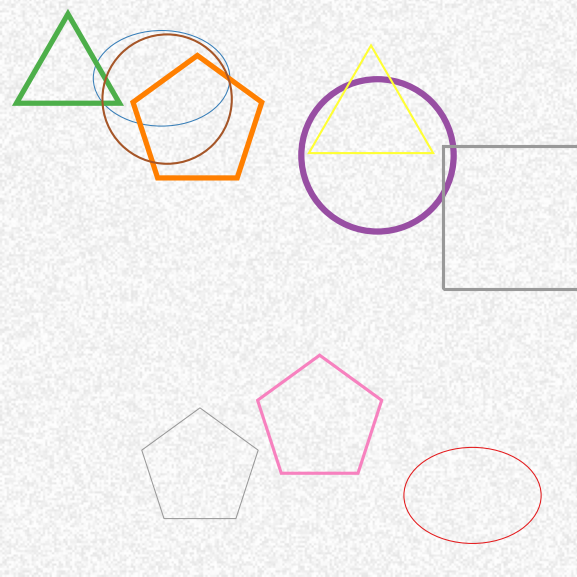[{"shape": "oval", "thickness": 0.5, "radius": 0.59, "center": [0.818, 0.141]}, {"shape": "oval", "thickness": 0.5, "radius": 0.59, "center": [0.28, 0.864]}, {"shape": "triangle", "thickness": 2.5, "radius": 0.52, "center": [0.118, 0.872]}, {"shape": "circle", "thickness": 3, "radius": 0.66, "center": [0.654, 0.73]}, {"shape": "pentagon", "thickness": 2.5, "radius": 0.59, "center": [0.342, 0.786]}, {"shape": "triangle", "thickness": 1, "radius": 0.62, "center": [0.642, 0.796]}, {"shape": "circle", "thickness": 1, "radius": 0.56, "center": [0.289, 0.828]}, {"shape": "pentagon", "thickness": 1.5, "radius": 0.56, "center": [0.553, 0.271]}, {"shape": "square", "thickness": 1.5, "radius": 0.62, "center": [0.891, 0.623]}, {"shape": "pentagon", "thickness": 0.5, "radius": 0.53, "center": [0.346, 0.187]}]